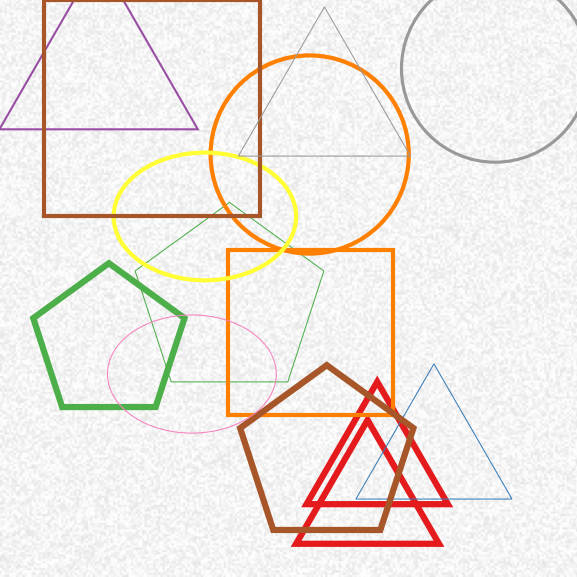[{"shape": "triangle", "thickness": 3, "radius": 0.71, "center": [0.653, 0.197]}, {"shape": "triangle", "thickness": 3, "radius": 0.71, "center": [0.636, 0.129]}, {"shape": "triangle", "thickness": 0.5, "radius": 0.78, "center": [0.751, 0.213]}, {"shape": "pentagon", "thickness": 0.5, "radius": 0.86, "center": [0.397, 0.477]}, {"shape": "pentagon", "thickness": 3, "radius": 0.69, "center": [0.189, 0.406]}, {"shape": "triangle", "thickness": 1, "radius": 0.99, "center": [0.171, 0.874]}, {"shape": "circle", "thickness": 2, "radius": 0.86, "center": [0.536, 0.732]}, {"shape": "square", "thickness": 2, "radius": 0.71, "center": [0.537, 0.424]}, {"shape": "oval", "thickness": 2, "radius": 0.79, "center": [0.355, 0.624]}, {"shape": "pentagon", "thickness": 3, "radius": 0.79, "center": [0.566, 0.209]}, {"shape": "square", "thickness": 2, "radius": 0.93, "center": [0.263, 0.812]}, {"shape": "oval", "thickness": 0.5, "radius": 0.73, "center": [0.332, 0.351]}, {"shape": "triangle", "thickness": 0.5, "radius": 0.86, "center": [0.562, 0.815]}, {"shape": "circle", "thickness": 1.5, "radius": 0.81, "center": [0.857, 0.88]}]